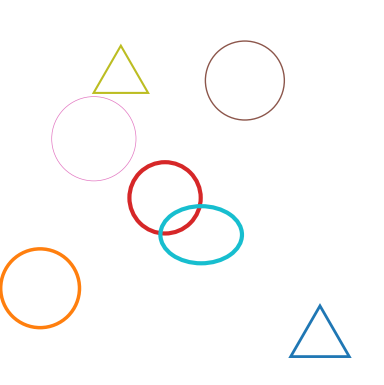[{"shape": "triangle", "thickness": 2, "radius": 0.44, "center": [0.831, 0.118]}, {"shape": "circle", "thickness": 2.5, "radius": 0.51, "center": [0.104, 0.251]}, {"shape": "circle", "thickness": 3, "radius": 0.46, "center": [0.429, 0.486]}, {"shape": "circle", "thickness": 1, "radius": 0.51, "center": [0.636, 0.791]}, {"shape": "circle", "thickness": 0.5, "radius": 0.55, "center": [0.244, 0.64]}, {"shape": "triangle", "thickness": 1.5, "radius": 0.41, "center": [0.314, 0.8]}, {"shape": "oval", "thickness": 3, "radius": 0.53, "center": [0.523, 0.39]}]